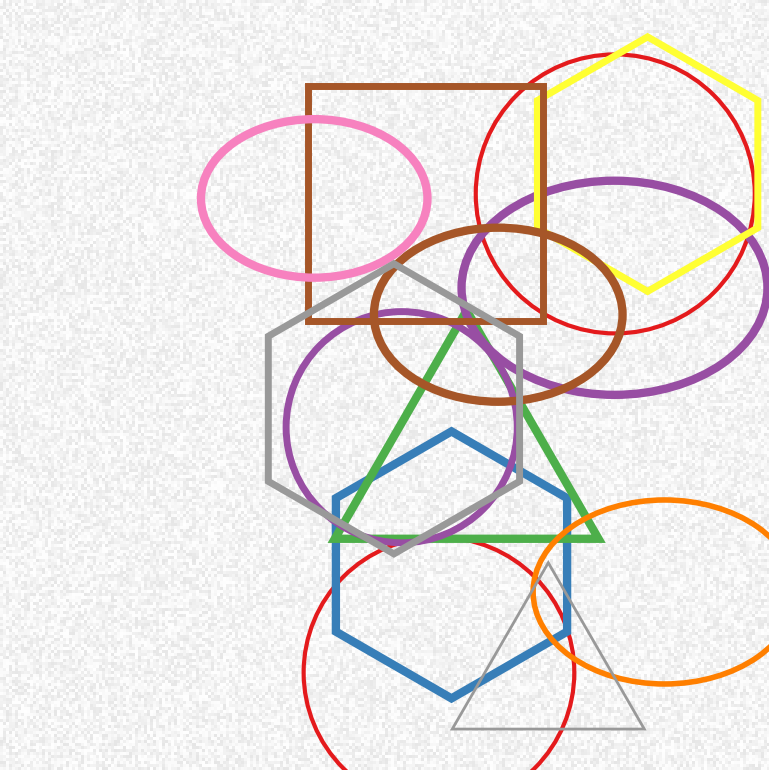[{"shape": "circle", "thickness": 1.5, "radius": 0.91, "center": [0.799, 0.748]}, {"shape": "circle", "thickness": 1.5, "radius": 0.88, "center": [0.57, 0.127]}, {"shape": "hexagon", "thickness": 3, "radius": 0.87, "center": [0.586, 0.266]}, {"shape": "triangle", "thickness": 3, "radius": 0.99, "center": [0.606, 0.399]}, {"shape": "circle", "thickness": 2.5, "radius": 0.75, "center": [0.522, 0.445]}, {"shape": "oval", "thickness": 3, "radius": 0.99, "center": [0.798, 0.626]}, {"shape": "oval", "thickness": 2, "radius": 0.85, "center": [0.863, 0.231]}, {"shape": "hexagon", "thickness": 2.5, "radius": 0.83, "center": [0.841, 0.787]}, {"shape": "square", "thickness": 2.5, "radius": 0.76, "center": [0.553, 0.736]}, {"shape": "oval", "thickness": 3, "radius": 0.81, "center": [0.647, 0.591]}, {"shape": "oval", "thickness": 3, "radius": 0.74, "center": [0.408, 0.742]}, {"shape": "triangle", "thickness": 1, "radius": 0.72, "center": [0.712, 0.125]}, {"shape": "hexagon", "thickness": 2.5, "radius": 0.94, "center": [0.512, 0.469]}]